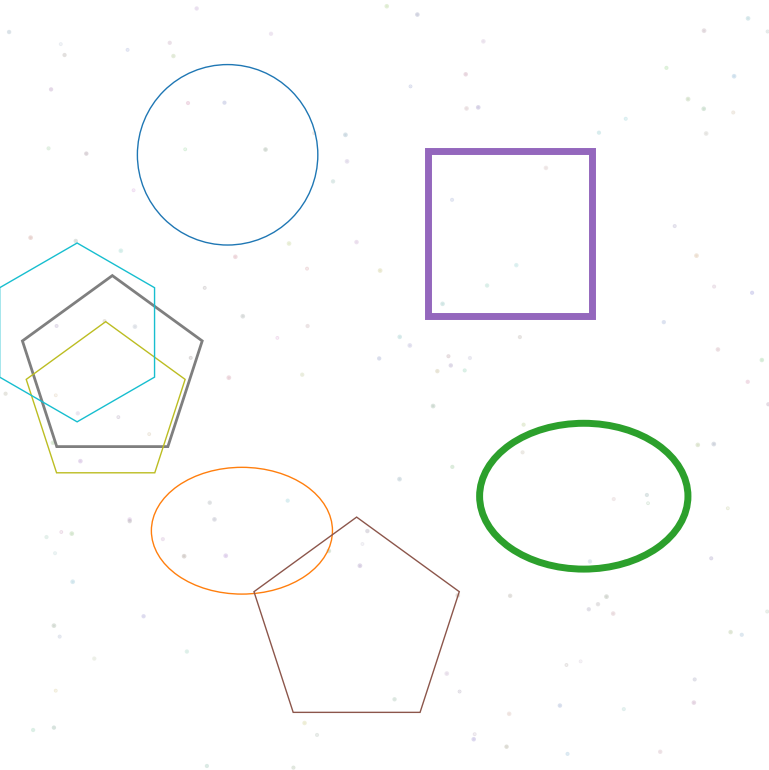[{"shape": "circle", "thickness": 0.5, "radius": 0.59, "center": [0.296, 0.799]}, {"shape": "oval", "thickness": 0.5, "radius": 0.59, "center": [0.314, 0.311]}, {"shape": "oval", "thickness": 2.5, "radius": 0.68, "center": [0.758, 0.356]}, {"shape": "square", "thickness": 2.5, "radius": 0.54, "center": [0.662, 0.696]}, {"shape": "pentagon", "thickness": 0.5, "radius": 0.7, "center": [0.463, 0.188]}, {"shape": "pentagon", "thickness": 1, "radius": 0.61, "center": [0.146, 0.519]}, {"shape": "pentagon", "thickness": 0.5, "radius": 0.54, "center": [0.137, 0.474]}, {"shape": "hexagon", "thickness": 0.5, "radius": 0.58, "center": [0.1, 0.568]}]